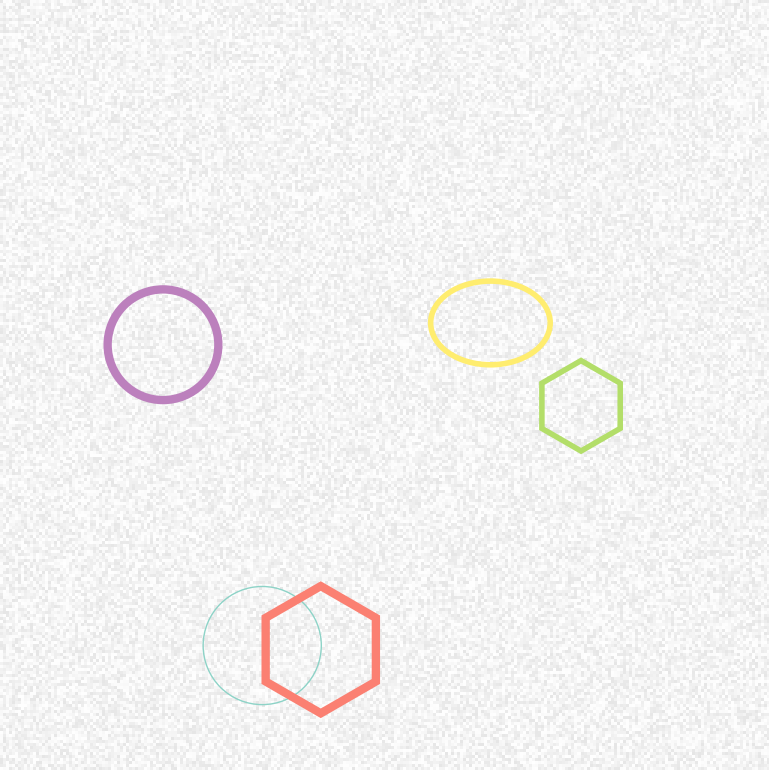[{"shape": "circle", "thickness": 0.5, "radius": 0.38, "center": [0.341, 0.162]}, {"shape": "hexagon", "thickness": 3, "radius": 0.41, "center": [0.417, 0.156]}, {"shape": "hexagon", "thickness": 2, "radius": 0.29, "center": [0.755, 0.473]}, {"shape": "circle", "thickness": 3, "radius": 0.36, "center": [0.212, 0.552]}, {"shape": "oval", "thickness": 2, "radius": 0.39, "center": [0.637, 0.581]}]